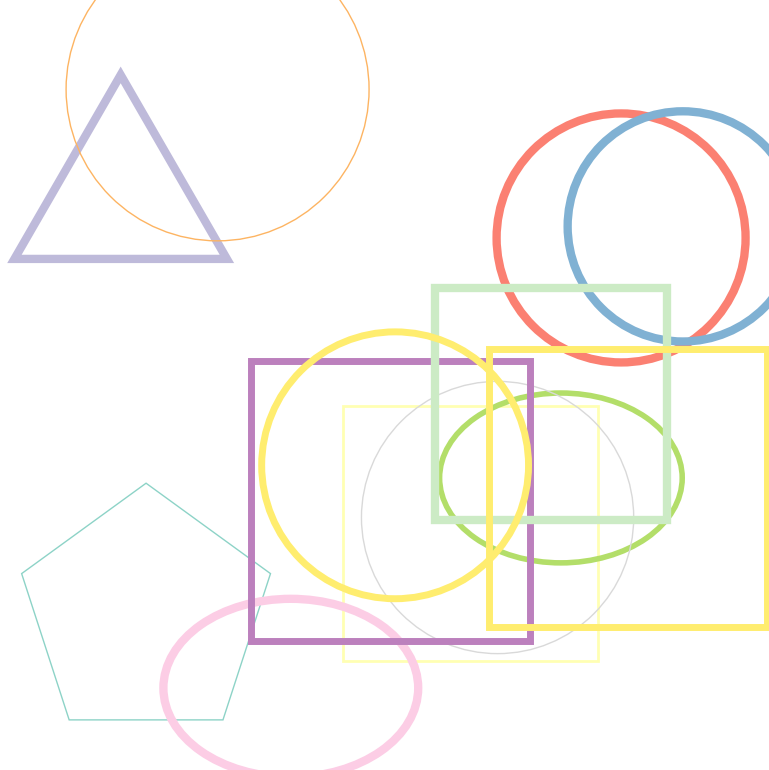[{"shape": "pentagon", "thickness": 0.5, "radius": 0.85, "center": [0.19, 0.203]}, {"shape": "square", "thickness": 1, "radius": 0.83, "center": [0.611, 0.308]}, {"shape": "triangle", "thickness": 3, "radius": 0.8, "center": [0.157, 0.743]}, {"shape": "circle", "thickness": 3, "radius": 0.81, "center": [0.807, 0.691]}, {"shape": "circle", "thickness": 3, "radius": 0.75, "center": [0.887, 0.706]}, {"shape": "circle", "thickness": 0.5, "radius": 0.98, "center": [0.283, 0.884]}, {"shape": "oval", "thickness": 2, "radius": 0.79, "center": [0.728, 0.379]}, {"shape": "oval", "thickness": 3, "radius": 0.83, "center": [0.378, 0.107]}, {"shape": "circle", "thickness": 0.5, "radius": 0.88, "center": [0.646, 0.328]}, {"shape": "square", "thickness": 2.5, "radius": 0.91, "center": [0.507, 0.349]}, {"shape": "square", "thickness": 3, "radius": 0.75, "center": [0.716, 0.475]}, {"shape": "circle", "thickness": 2.5, "radius": 0.87, "center": [0.513, 0.396]}, {"shape": "square", "thickness": 2.5, "radius": 0.9, "center": [0.816, 0.366]}]